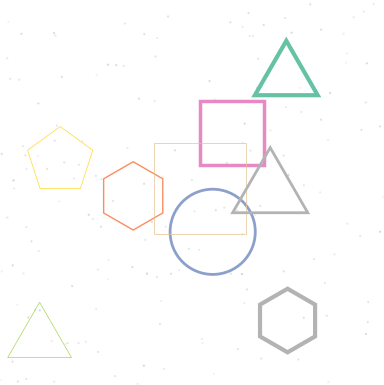[{"shape": "triangle", "thickness": 3, "radius": 0.47, "center": [0.744, 0.8]}, {"shape": "hexagon", "thickness": 1, "radius": 0.44, "center": [0.346, 0.491]}, {"shape": "circle", "thickness": 2, "radius": 0.55, "center": [0.552, 0.398]}, {"shape": "square", "thickness": 2.5, "radius": 0.41, "center": [0.603, 0.655]}, {"shape": "triangle", "thickness": 0.5, "radius": 0.48, "center": [0.103, 0.119]}, {"shape": "pentagon", "thickness": 0.5, "radius": 0.45, "center": [0.156, 0.582]}, {"shape": "square", "thickness": 0.5, "radius": 0.59, "center": [0.52, 0.511]}, {"shape": "triangle", "thickness": 2, "radius": 0.56, "center": [0.702, 0.504]}, {"shape": "hexagon", "thickness": 3, "radius": 0.41, "center": [0.747, 0.167]}]